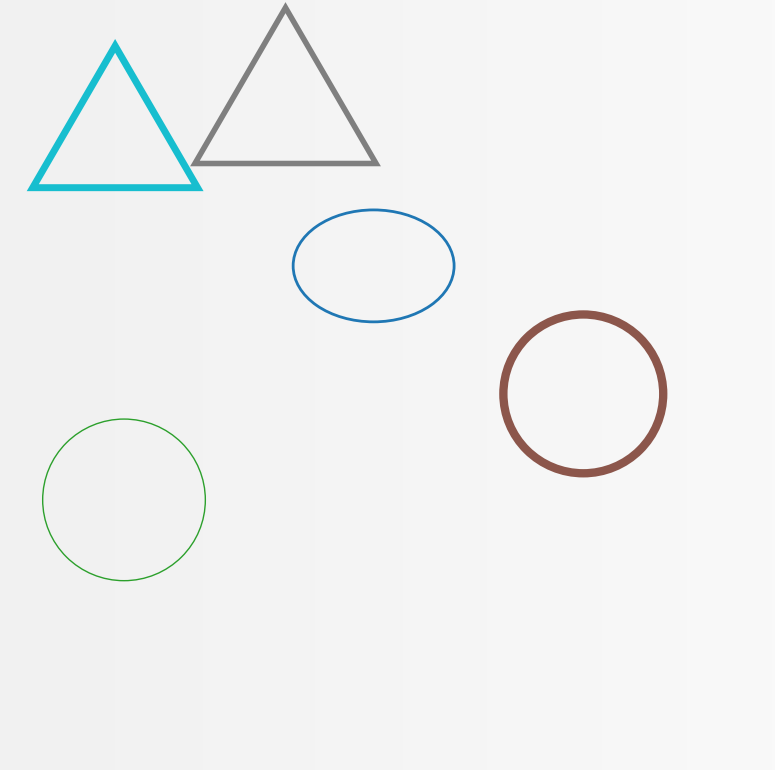[{"shape": "oval", "thickness": 1, "radius": 0.52, "center": [0.482, 0.655]}, {"shape": "circle", "thickness": 0.5, "radius": 0.52, "center": [0.16, 0.351]}, {"shape": "circle", "thickness": 3, "radius": 0.52, "center": [0.753, 0.488]}, {"shape": "triangle", "thickness": 2, "radius": 0.67, "center": [0.368, 0.855]}, {"shape": "triangle", "thickness": 2.5, "radius": 0.61, "center": [0.149, 0.818]}]